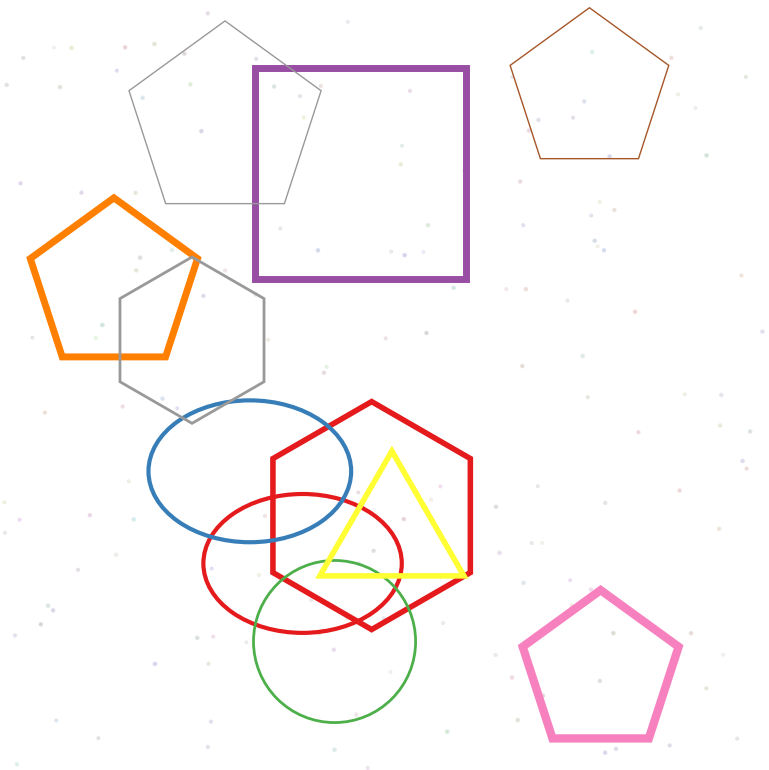[{"shape": "hexagon", "thickness": 2, "radius": 0.74, "center": [0.483, 0.33]}, {"shape": "oval", "thickness": 1.5, "radius": 0.64, "center": [0.393, 0.268]}, {"shape": "oval", "thickness": 1.5, "radius": 0.66, "center": [0.324, 0.388]}, {"shape": "circle", "thickness": 1, "radius": 0.53, "center": [0.434, 0.167]}, {"shape": "square", "thickness": 2.5, "radius": 0.68, "center": [0.468, 0.775]}, {"shape": "pentagon", "thickness": 2.5, "radius": 0.57, "center": [0.148, 0.629]}, {"shape": "triangle", "thickness": 2, "radius": 0.54, "center": [0.509, 0.306]}, {"shape": "pentagon", "thickness": 0.5, "radius": 0.54, "center": [0.766, 0.882]}, {"shape": "pentagon", "thickness": 3, "radius": 0.53, "center": [0.78, 0.127]}, {"shape": "pentagon", "thickness": 0.5, "radius": 0.66, "center": [0.292, 0.842]}, {"shape": "hexagon", "thickness": 1, "radius": 0.54, "center": [0.249, 0.558]}]